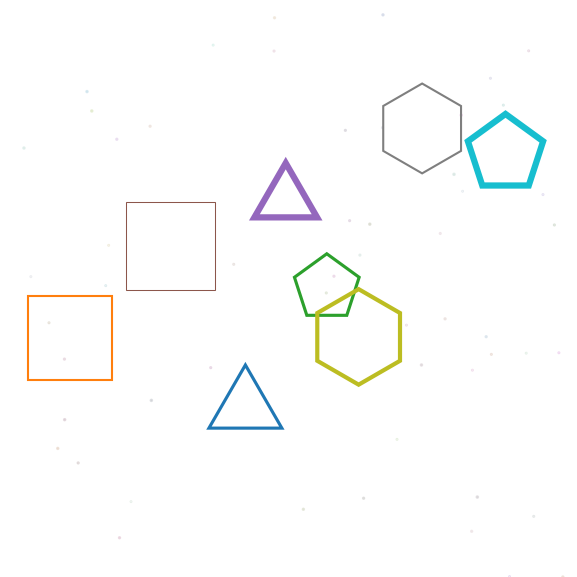[{"shape": "triangle", "thickness": 1.5, "radius": 0.36, "center": [0.425, 0.294]}, {"shape": "square", "thickness": 1, "radius": 0.36, "center": [0.121, 0.413]}, {"shape": "pentagon", "thickness": 1.5, "radius": 0.29, "center": [0.566, 0.501]}, {"shape": "triangle", "thickness": 3, "radius": 0.31, "center": [0.495, 0.654]}, {"shape": "square", "thickness": 0.5, "radius": 0.38, "center": [0.295, 0.573]}, {"shape": "hexagon", "thickness": 1, "radius": 0.39, "center": [0.731, 0.777]}, {"shape": "hexagon", "thickness": 2, "radius": 0.41, "center": [0.621, 0.416]}, {"shape": "pentagon", "thickness": 3, "radius": 0.34, "center": [0.875, 0.733]}]